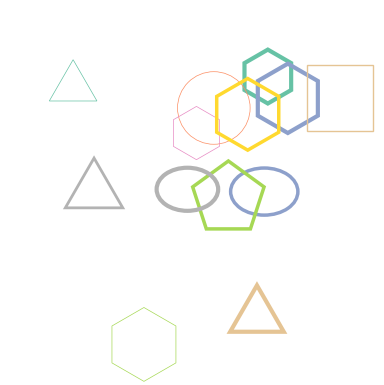[{"shape": "triangle", "thickness": 0.5, "radius": 0.36, "center": [0.19, 0.773]}, {"shape": "hexagon", "thickness": 3, "radius": 0.35, "center": [0.696, 0.801]}, {"shape": "circle", "thickness": 0.5, "radius": 0.47, "center": [0.555, 0.72]}, {"shape": "oval", "thickness": 2.5, "radius": 0.44, "center": [0.686, 0.502]}, {"shape": "hexagon", "thickness": 3, "radius": 0.45, "center": [0.748, 0.745]}, {"shape": "hexagon", "thickness": 0.5, "radius": 0.35, "center": [0.51, 0.654]}, {"shape": "hexagon", "thickness": 0.5, "radius": 0.48, "center": [0.374, 0.105]}, {"shape": "pentagon", "thickness": 2.5, "radius": 0.49, "center": [0.593, 0.484]}, {"shape": "hexagon", "thickness": 2.5, "radius": 0.47, "center": [0.643, 0.703]}, {"shape": "square", "thickness": 1, "radius": 0.43, "center": [0.884, 0.745]}, {"shape": "triangle", "thickness": 3, "radius": 0.4, "center": [0.667, 0.178]}, {"shape": "oval", "thickness": 3, "radius": 0.4, "center": [0.487, 0.508]}, {"shape": "triangle", "thickness": 2, "radius": 0.43, "center": [0.244, 0.503]}]